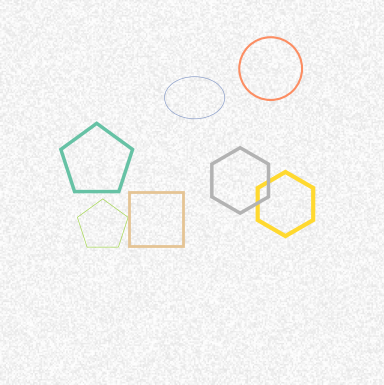[{"shape": "pentagon", "thickness": 2.5, "radius": 0.49, "center": [0.251, 0.582]}, {"shape": "circle", "thickness": 1.5, "radius": 0.41, "center": [0.703, 0.822]}, {"shape": "oval", "thickness": 0.5, "radius": 0.39, "center": [0.506, 0.746]}, {"shape": "pentagon", "thickness": 0.5, "radius": 0.35, "center": [0.267, 0.414]}, {"shape": "hexagon", "thickness": 3, "radius": 0.42, "center": [0.741, 0.47]}, {"shape": "square", "thickness": 2, "radius": 0.35, "center": [0.406, 0.431]}, {"shape": "hexagon", "thickness": 2.5, "radius": 0.42, "center": [0.624, 0.531]}]